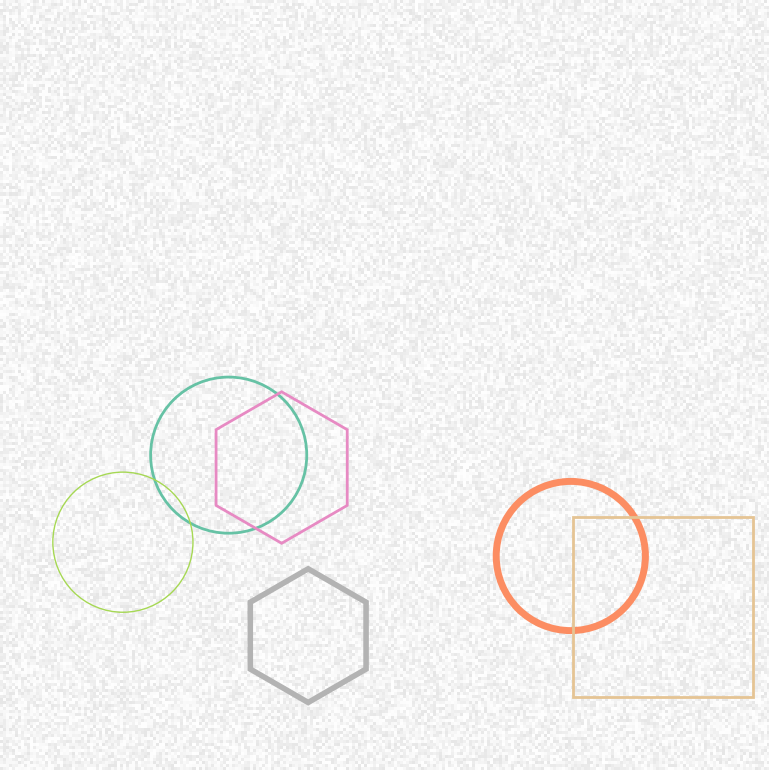[{"shape": "circle", "thickness": 1, "radius": 0.51, "center": [0.297, 0.409]}, {"shape": "circle", "thickness": 2.5, "radius": 0.48, "center": [0.741, 0.278]}, {"shape": "hexagon", "thickness": 1, "radius": 0.49, "center": [0.366, 0.393]}, {"shape": "circle", "thickness": 0.5, "radius": 0.45, "center": [0.16, 0.296]}, {"shape": "square", "thickness": 1, "radius": 0.58, "center": [0.861, 0.212]}, {"shape": "hexagon", "thickness": 2, "radius": 0.43, "center": [0.4, 0.174]}]